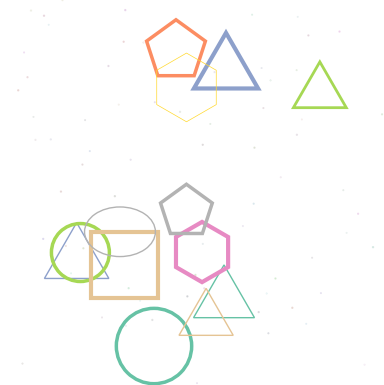[{"shape": "circle", "thickness": 2.5, "radius": 0.49, "center": [0.4, 0.101]}, {"shape": "triangle", "thickness": 1, "radius": 0.46, "center": [0.582, 0.221]}, {"shape": "pentagon", "thickness": 2.5, "radius": 0.4, "center": [0.457, 0.868]}, {"shape": "triangle", "thickness": 1, "radius": 0.48, "center": [0.199, 0.325]}, {"shape": "triangle", "thickness": 3, "radius": 0.48, "center": [0.587, 0.818]}, {"shape": "hexagon", "thickness": 3, "radius": 0.39, "center": [0.525, 0.345]}, {"shape": "circle", "thickness": 2.5, "radius": 0.38, "center": [0.209, 0.344]}, {"shape": "triangle", "thickness": 2, "radius": 0.4, "center": [0.831, 0.76]}, {"shape": "hexagon", "thickness": 0.5, "radius": 0.45, "center": [0.484, 0.773]}, {"shape": "triangle", "thickness": 1, "radius": 0.41, "center": [0.535, 0.17]}, {"shape": "square", "thickness": 3, "radius": 0.43, "center": [0.324, 0.311]}, {"shape": "pentagon", "thickness": 2.5, "radius": 0.35, "center": [0.484, 0.451]}, {"shape": "oval", "thickness": 1, "radius": 0.46, "center": [0.312, 0.398]}]